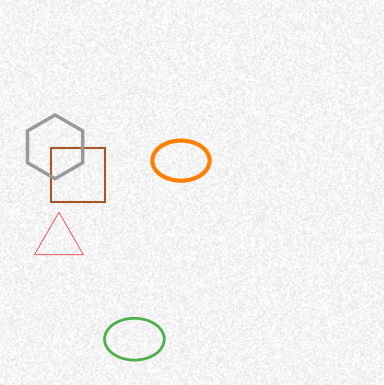[{"shape": "triangle", "thickness": 0.5, "radius": 0.37, "center": [0.153, 0.375]}, {"shape": "oval", "thickness": 2, "radius": 0.39, "center": [0.349, 0.119]}, {"shape": "oval", "thickness": 3, "radius": 0.37, "center": [0.47, 0.583]}, {"shape": "square", "thickness": 1.5, "radius": 0.35, "center": [0.202, 0.545]}, {"shape": "hexagon", "thickness": 2.5, "radius": 0.41, "center": [0.143, 0.619]}]